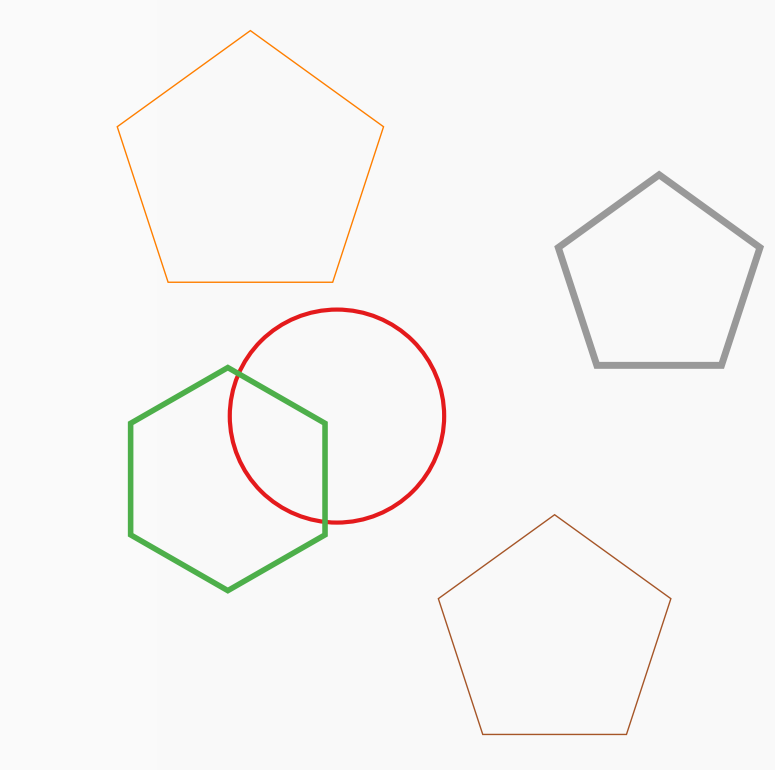[{"shape": "circle", "thickness": 1.5, "radius": 0.69, "center": [0.435, 0.46]}, {"shape": "hexagon", "thickness": 2, "radius": 0.72, "center": [0.294, 0.378]}, {"shape": "pentagon", "thickness": 0.5, "radius": 0.9, "center": [0.323, 0.78]}, {"shape": "pentagon", "thickness": 0.5, "radius": 0.79, "center": [0.716, 0.174]}, {"shape": "pentagon", "thickness": 2.5, "radius": 0.68, "center": [0.851, 0.636]}]